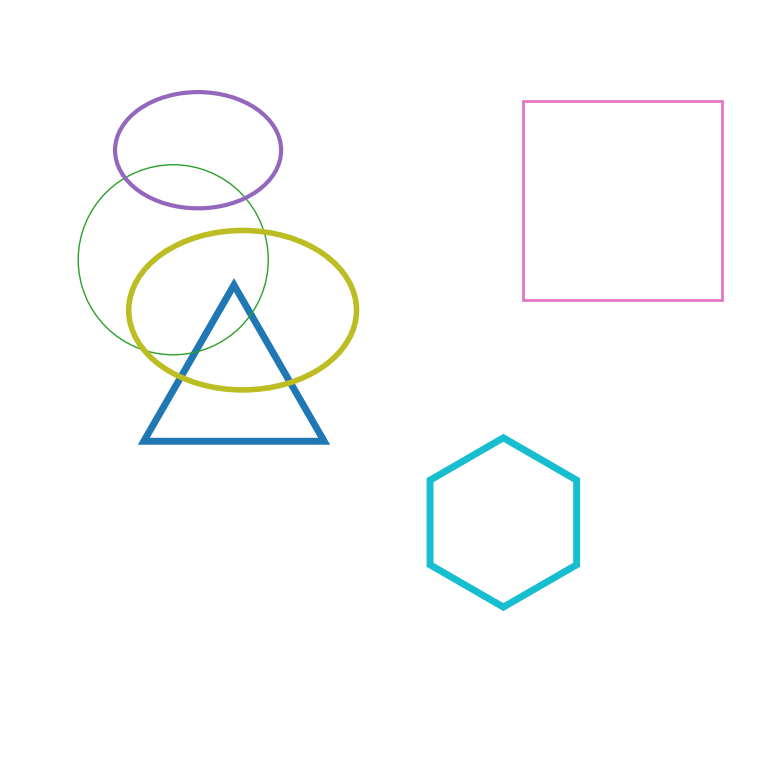[{"shape": "triangle", "thickness": 2.5, "radius": 0.68, "center": [0.304, 0.495]}, {"shape": "circle", "thickness": 0.5, "radius": 0.62, "center": [0.225, 0.663]}, {"shape": "oval", "thickness": 1.5, "radius": 0.54, "center": [0.257, 0.805]}, {"shape": "square", "thickness": 1, "radius": 0.65, "center": [0.808, 0.74]}, {"shape": "oval", "thickness": 2, "radius": 0.74, "center": [0.315, 0.597]}, {"shape": "hexagon", "thickness": 2.5, "radius": 0.55, "center": [0.654, 0.321]}]